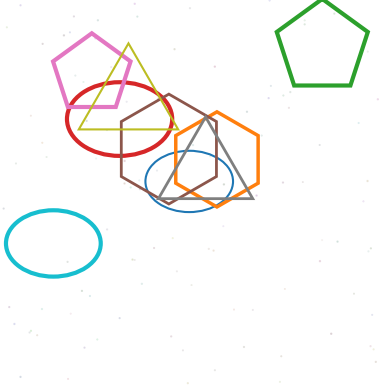[{"shape": "oval", "thickness": 1.5, "radius": 0.57, "center": [0.492, 0.529]}, {"shape": "hexagon", "thickness": 2.5, "radius": 0.62, "center": [0.563, 0.586]}, {"shape": "pentagon", "thickness": 3, "radius": 0.62, "center": [0.837, 0.878]}, {"shape": "oval", "thickness": 3, "radius": 0.68, "center": [0.311, 0.691]}, {"shape": "hexagon", "thickness": 2, "radius": 0.71, "center": [0.439, 0.613]}, {"shape": "pentagon", "thickness": 3, "radius": 0.53, "center": [0.238, 0.808]}, {"shape": "triangle", "thickness": 2, "radius": 0.71, "center": [0.534, 0.555]}, {"shape": "triangle", "thickness": 1.5, "radius": 0.75, "center": [0.334, 0.738]}, {"shape": "oval", "thickness": 3, "radius": 0.62, "center": [0.139, 0.368]}]